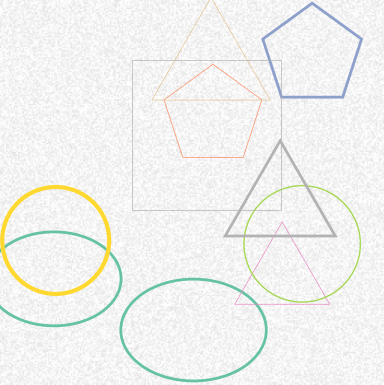[{"shape": "oval", "thickness": 2, "radius": 0.87, "center": [0.14, 0.276]}, {"shape": "oval", "thickness": 2, "radius": 0.95, "center": [0.503, 0.143]}, {"shape": "pentagon", "thickness": 0.5, "radius": 0.67, "center": [0.553, 0.699]}, {"shape": "pentagon", "thickness": 2, "radius": 0.67, "center": [0.811, 0.857]}, {"shape": "triangle", "thickness": 0.5, "radius": 0.71, "center": [0.733, 0.281]}, {"shape": "circle", "thickness": 1, "radius": 0.76, "center": [0.785, 0.367]}, {"shape": "circle", "thickness": 3, "radius": 0.69, "center": [0.145, 0.375]}, {"shape": "triangle", "thickness": 0.5, "radius": 0.89, "center": [0.548, 0.829]}, {"shape": "triangle", "thickness": 2, "radius": 0.83, "center": [0.728, 0.47]}, {"shape": "square", "thickness": 0.5, "radius": 0.97, "center": [0.536, 0.65]}]